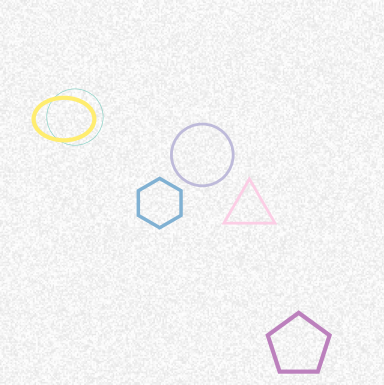[{"shape": "circle", "thickness": 0.5, "radius": 0.37, "center": [0.195, 0.696]}, {"shape": "circle", "thickness": 2, "radius": 0.4, "center": [0.525, 0.598]}, {"shape": "hexagon", "thickness": 2.5, "radius": 0.32, "center": [0.415, 0.473]}, {"shape": "triangle", "thickness": 2, "radius": 0.38, "center": [0.648, 0.459]}, {"shape": "pentagon", "thickness": 3, "radius": 0.42, "center": [0.776, 0.103]}, {"shape": "oval", "thickness": 3, "radius": 0.39, "center": [0.166, 0.691]}]